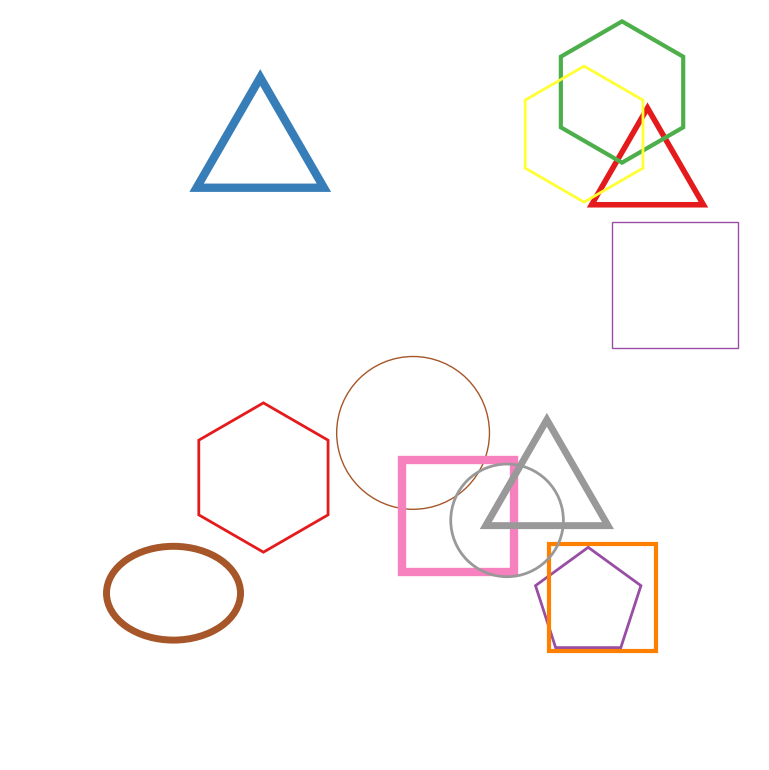[{"shape": "hexagon", "thickness": 1, "radius": 0.48, "center": [0.342, 0.38]}, {"shape": "triangle", "thickness": 2, "radius": 0.42, "center": [0.841, 0.776]}, {"shape": "triangle", "thickness": 3, "radius": 0.48, "center": [0.338, 0.804]}, {"shape": "hexagon", "thickness": 1.5, "radius": 0.46, "center": [0.808, 0.881]}, {"shape": "pentagon", "thickness": 1, "radius": 0.36, "center": [0.764, 0.217]}, {"shape": "square", "thickness": 0.5, "radius": 0.41, "center": [0.876, 0.63]}, {"shape": "square", "thickness": 1.5, "radius": 0.35, "center": [0.782, 0.224]}, {"shape": "hexagon", "thickness": 1, "radius": 0.44, "center": [0.759, 0.826]}, {"shape": "circle", "thickness": 0.5, "radius": 0.5, "center": [0.536, 0.438]}, {"shape": "oval", "thickness": 2.5, "radius": 0.44, "center": [0.225, 0.23]}, {"shape": "square", "thickness": 3, "radius": 0.36, "center": [0.595, 0.33]}, {"shape": "circle", "thickness": 1, "radius": 0.37, "center": [0.659, 0.324]}, {"shape": "triangle", "thickness": 2.5, "radius": 0.46, "center": [0.71, 0.363]}]